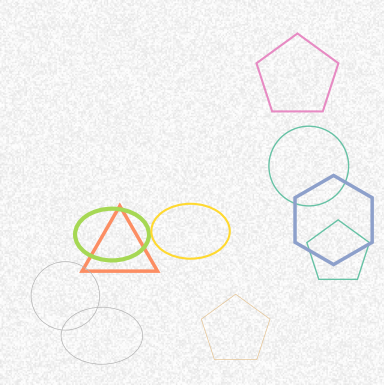[{"shape": "pentagon", "thickness": 1, "radius": 0.43, "center": [0.878, 0.343]}, {"shape": "circle", "thickness": 1, "radius": 0.52, "center": [0.802, 0.569]}, {"shape": "triangle", "thickness": 2.5, "radius": 0.57, "center": [0.311, 0.352]}, {"shape": "hexagon", "thickness": 2.5, "radius": 0.58, "center": [0.866, 0.429]}, {"shape": "pentagon", "thickness": 1.5, "radius": 0.56, "center": [0.773, 0.801]}, {"shape": "oval", "thickness": 3, "radius": 0.48, "center": [0.291, 0.391]}, {"shape": "oval", "thickness": 1.5, "radius": 0.51, "center": [0.495, 0.399]}, {"shape": "pentagon", "thickness": 0.5, "radius": 0.47, "center": [0.612, 0.142]}, {"shape": "circle", "thickness": 0.5, "radius": 0.44, "center": [0.17, 0.232]}, {"shape": "oval", "thickness": 0.5, "radius": 0.53, "center": [0.265, 0.128]}]